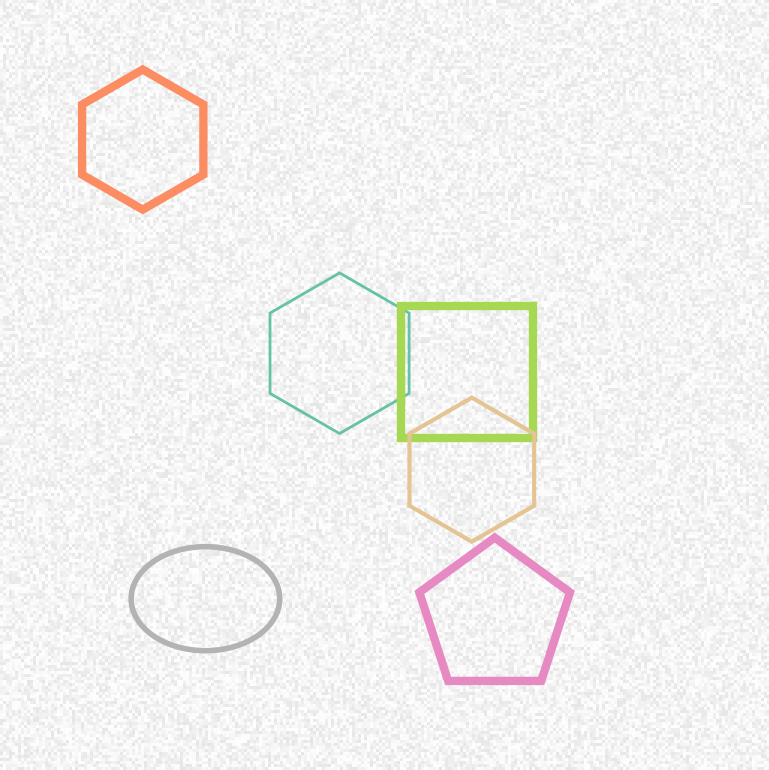[{"shape": "hexagon", "thickness": 1, "radius": 0.52, "center": [0.441, 0.541]}, {"shape": "hexagon", "thickness": 3, "radius": 0.45, "center": [0.185, 0.819]}, {"shape": "pentagon", "thickness": 3, "radius": 0.51, "center": [0.642, 0.199]}, {"shape": "square", "thickness": 3, "radius": 0.43, "center": [0.607, 0.517]}, {"shape": "hexagon", "thickness": 1.5, "radius": 0.47, "center": [0.613, 0.39]}, {"shape": "oval", "thickness": 2, "radius": 0.48, "center": [0.267, 0.222]}]